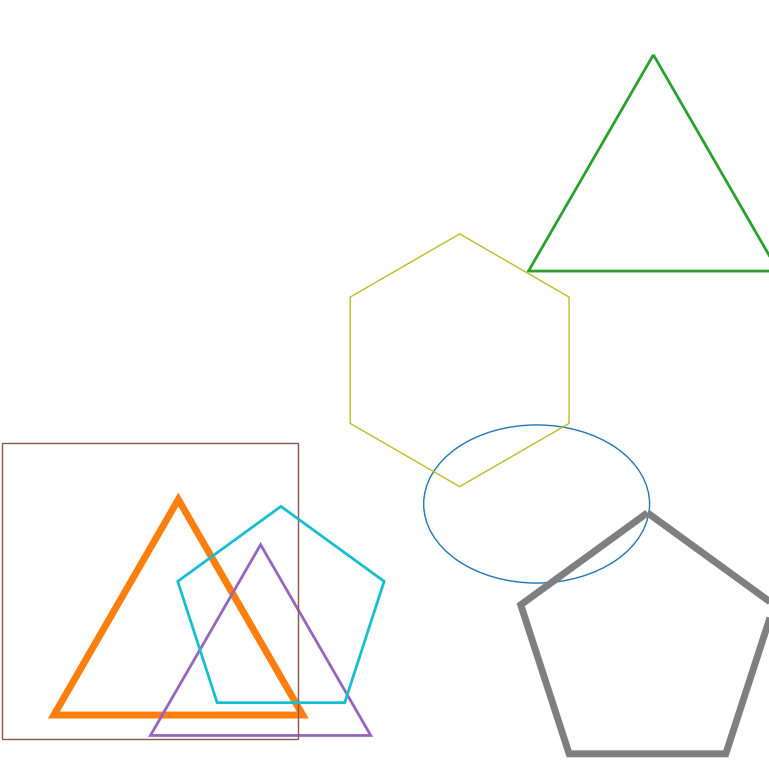[{"shape": "oval", "thickness": 0.5, "radius": 0.73, "center": [0.697, 0.345]}, {"shape": "triangle", "thickness": 2.5, "radius": 0.93, "center": [0.232, 0.165]}, {"shape": "triangle", "thickness": 1, "radius": 0.94, "center": [0.849, 0.742]}, {"shape": "triangle", "thickness": 1, "radius": 0.83, "center": [0.338, 0.127]}, {"shape": "square", "thickness": 0.5, "radius": 0.96, "center": [0.194, 0.232]}, {"shape": "pentagon", "thickness": 2.5, "radius": 0.87, "center": [0.841, 0.161]}, {"shape": "hexagon", "thickness": 0.5, "radius": 0.82, "center": [0.597, 0.532]}, {"shape": "pentagon", "thickness": 1, "radius": 0.7, "center": [0.365, 0.201]}]